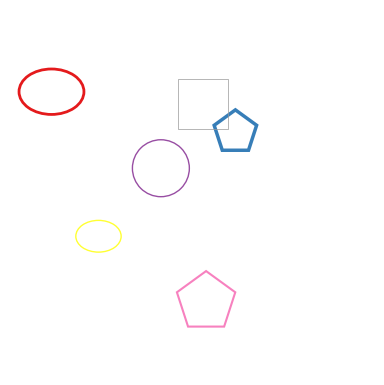[{"shape": "oval", "thickness": 2, "radius": 0.42, "center": [0.134, 0.762]}, {"shape": "pentagon", "thickness": 2.5, "radius": 0.29, "center": [0.611, 0.657]}, {"shape": "circle", "thickness": 1, "radius": 0.37, "center": [0.418, 0.563]}, {"shape": "oval", "thickness": 1, "radius": 0.29, "center": [0.256, 0.386]}, {"shape": "pentagon", "thickness": 1.5, "radius": 0.4, "center": [0.535, 0.216]}, {"shape": "square", "thickness": 0.5, "radius": 0.32, "center": [0.526, 0.731]}]